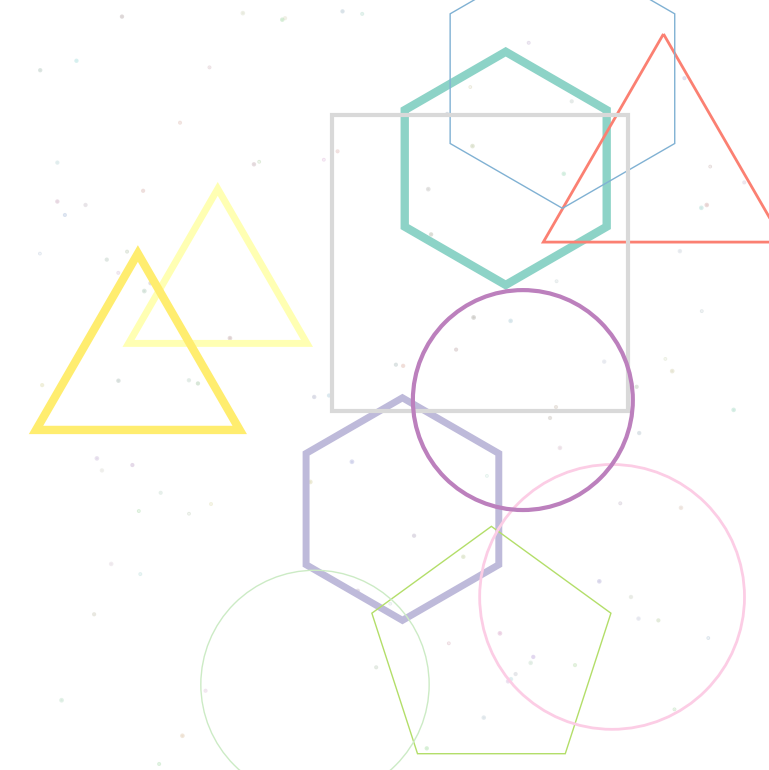[{"shape": "hexagon", "thickness": 3, "radius": 0.76, "center": [0.657, 0.781]}, {"shape": "triangle", "thickness": 2.5, "radius": 0.67, "center": [0.283, 0.621]}, {"shape": "hexagon", "thickness": 2.5, "radius": 0.72, "center": [0.523, 0.339]}, {"shape": "triangle", "thickness": 1, "radius": 0.9, "center": [0.862, 0.776]}, {"shape": "hexagon", "thickness": 0.5, "radius": 0.84, "center": [0.73, 0.898]}, {"shape": "pentagon", "thickness": 0.5, "radius": 0.82, "center": [0.638, 0.153]}, {"shape": "circle", "thickness": 1, "radius": 0.86, "center": [0.795, 0.225]}, {"shape": "square", "thickness": 1.5, "radius": 0.96, "center": [0.623, 0.659]}, {"shape": "circle", "thickness": 1.5, "radius": 0.71, "center": [0.679, 0.48]}, {"shape": "circle", "thickness": 0.5, "radius": 0.74, "center": [0.409, 0.111]}, {"shape": "triangle", "thickness": 3, "radius": 0.76, "center": [0.179, 0.518]}]